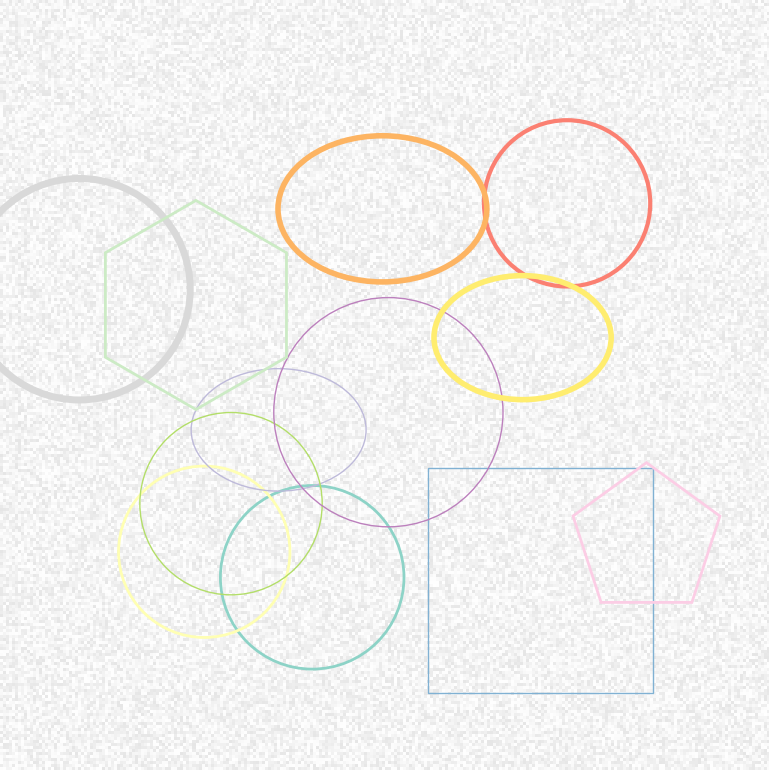[{"shape": "circle", "thickness": 1, "radius": 0.6, "center": [0.405, 0.25]}, {"shape": "circle", "thickness": 1, "radius": 0.56, "center": [0.265, 0.283]}, {"shape": "oval", "thickness": 0.5, "radius": 0.57, "center": [0.362, 0.442]}, {"shape": "circle", "thickness": 1.5, "radius": 0.54, "center": [0.736, 0.736]}, {"shape": "square", "thickness": 0.5, "radius": 0.73, "center": [0.702, 0.246]}, {"shape": "oval", "thickness": 2, "radius": 0.68, "center": [0.497, 0.729]}, {"shape": "circle", "thickness": 0.5, "radius": 0.59, "center": [0.3, 0.346]}, {"shape": "pentagon", "thickness": 1, "radius": 0.5, "center": [0.84, 0.299]}, {"shape": "circle", "thickness": 2.5, "radius": 0.72, "center": [0.103, 0.624]}, {"shape": "circle", "thickness": 0.5, "radius": 0.74, "center": [0.504, 0.465]}, {"shape": "hexagon", "thickness": 1, "radius": 0.68, "center": [0.254, 0.604]}, {"shape": "oval", "thickness": 2, "radius": 0.58, "center": [0.679, 0.562]}]